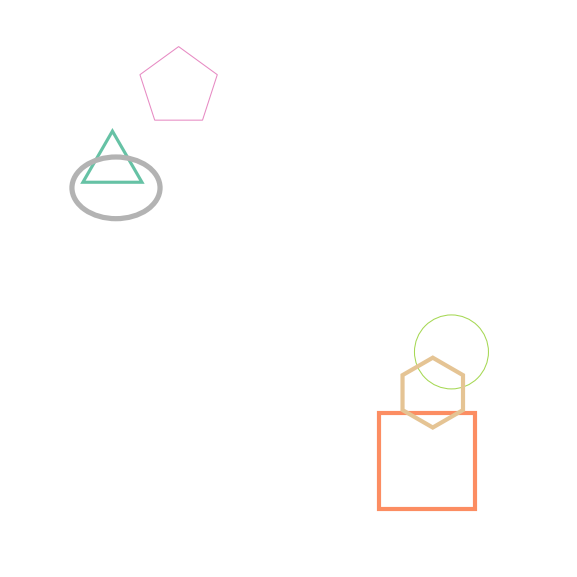[{"shape": "triangle", "thickness": 1.5, "radius": 0.3, "center": [0.195, 0.713]}, {"shape": "square", "thickness": 2, "radius": 0.42, "center": [0.74, 0.201]}, {"shape": "pentagon", "thickness": 0.5, "radius": 0.35, "center": [0.309, 0.848]}, {"shape": "circle", "thickness": 0.5, "radius": 0.32, "center": [0.782, 0.39]}, {"shape": "hexagon", "thickness": 2, "radius": 0.3, "center": [0.749, 0.319]}, {"shape": "oval", "thickness": 2.5, "radius": 0.38, "center": [0.201, 0.674]}]